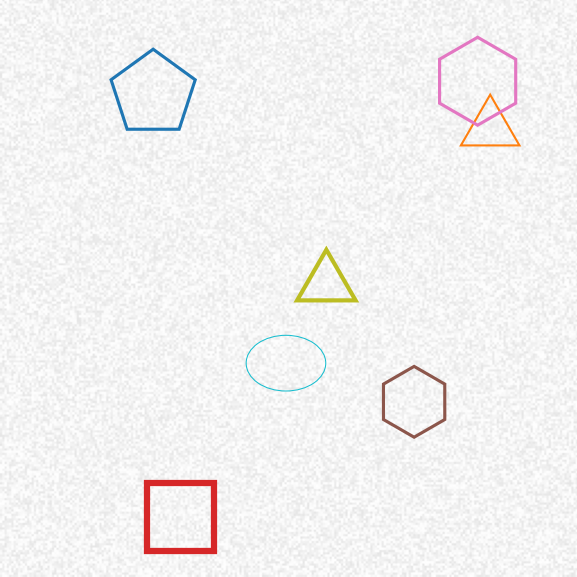[{"shape": "pentagon", "thickness": 1.5, "radius": 0.38, "center": [0.265, 0.837]}, {"shape": "triangle", "thickness": 1, "radius": 0.29, "center": [0.849, 0.777]}, {"shape": "square", "thickness": 3, "radius": 0.29, "center": [0.312, 0.104]}, {"shape": "hexagon", "thickness": 1.5, "radius": 0.31, "center": [0.717, 0.303]}, {"shape": "hexagon", "thickness": 1.5, "radius": 0.38, "center": [0.827, 0.858]}, {"shape": "triangle", "thickness": 2, "radius": 0.29, "center": [0.565, 0.508]}, {"shape": "oval", "thickness": 0.5, "radius": 0.34, "center": [0.495, 0.37]}]